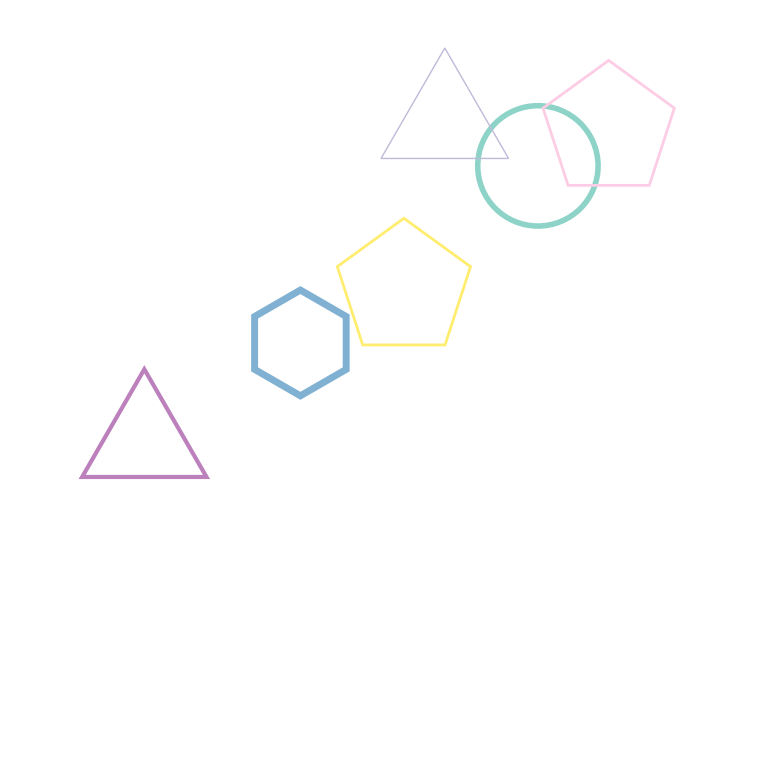[{"shape": "circle", "thickness": 2, "radius": 0.39, "center": [0.699, 0.785]}, {"shape": "triangle", "thickness": 0.5, "radius": 0.48, "center": [0.578, 0.842]}, {"shape": "hexagon", "thickness": 2.5, "radius": 0.34, "center": [0.39, 0.555]}, {"shape": "pentagon", "thickness": 1, "radius": 0.45, "center": [0.791, 0.832]}, {"shape": "triangle", "thickness": 1.5, "radius": 0.47, "center": [0.187, 0.427]}, {"shape": "pentagon", "thickness": 1, "radius": 0.45, "center": [0.525, 0.626]}]